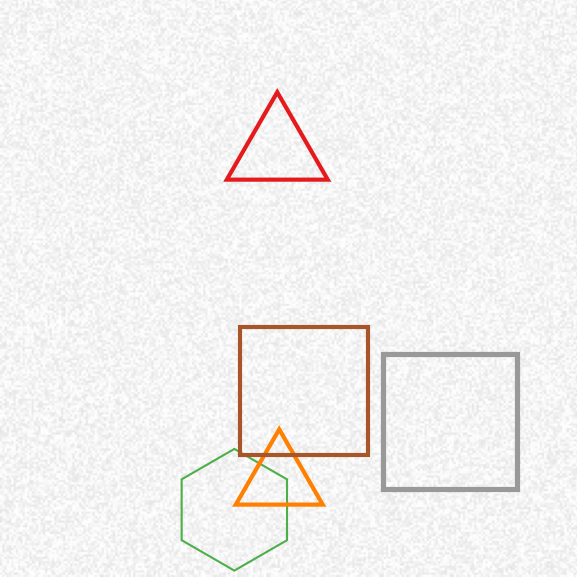[{"shape": "triangle", "thickness": 2, "radius": 0.5, "center": [0.48, 0.739]}, {"shape": "hexagon", "thickness": 1, "radius": 0.53, "center": [0.406, 0.116]}, {"shape": "triangle", "thickness": 2, "radius": 0.43, "center": [0.484, 0.169]}, {"shape": "square", "thickness": 2, "radius": 0.55, "center": [0.526, 0.323]}, {"shape": "square", "thickness": 2.5, "radius": 0.58, "center": [0.779, 0.269]}]